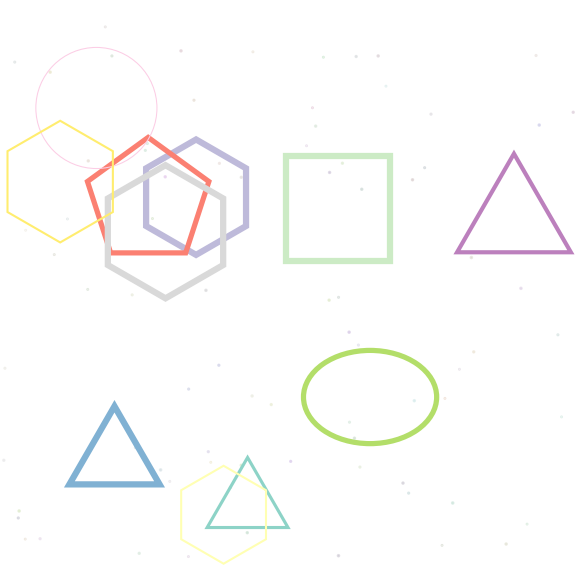[{"shape": "triangle", "thickness": 1.5, "radius": 0.4, "center": [0.429, 0.126]}, {"shape": "hexagon", "thickness": 1, "radius": 0.42, "center": [0.387, 0.108]}, {"shape": "hexagon", "thickness": 3, "radius": 0.5, "center": [0.34, 0.658]}, {"shape": "pentagon", "thickness": 2.5, "radius": 0.55, "center": [0.257, 0.651]}, {"shape": "triangle", "thickness": 3, "radius": 0.45, "center": [0.198, 0.205]}, {"shape": "oval", "thickness": 2.5, "radius": 0.58, "center": [0.641, 0.312]}, {"shape": "circle", "thickness": 0.5, "radius": 0.52, "center": [0.167, 0.812]}, {"shape": "hexagon", "thickness": 3, "radius": 0.58, "center": [0.287, 0.598]}, {"shape": "triangle", "thickness": 2, "radius": 0.57, "center": [0.89, 0.619]}, {"shape": "square", "thickness": 3, "radius": 0.45, "center": [0.586, 0.638]}, {"shape": "hexagon", "thickness": 1, "radius": 0.53, "center": [0.104, 0.685]}]